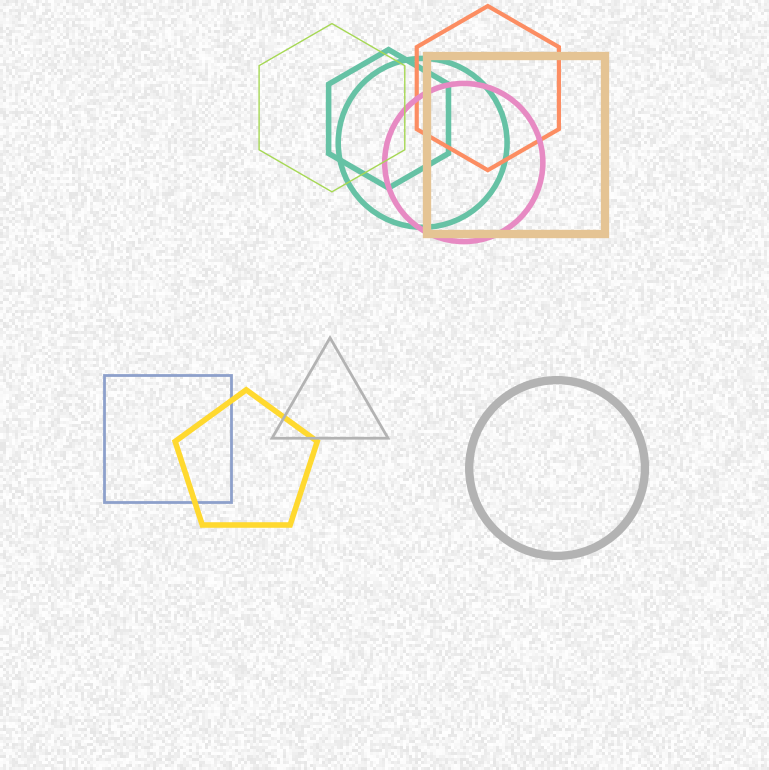[{"shape": "circle", "thickness": 2, "radius": 0.55, "center": [0.549, 0.814]}, {"shape": "hexagon", "thickness": 2, "radius": 0.45, "center": [0.505, 0.846]}, {"shape": "hexagon", "thickness": 1.5, "radius": 0.53, "center": [0.634, 0.886]}, {"shape": "square", "thickness": 1, "radius": 0.41, "center": [0.217, 0.431]}, {"shape": "circle", "thickness": 2, "radius": 0.51, "center": [0.602, 0.789]}, {"shape": "hexagon", "thickness": 0.5, "radius": 0.55, "center": [0.431, 0.86]}, {"shape": "pentagon", "thickness": 2, "radius": 0.49, "center": [0.32, 0.397]}, {"shape": "square", "thickness": 3, "radius": 0.58, "center": [0.671, 0.812]}, {"shape": "circle", "thickness": 3, "radius": 0.57, "center": [0.723, 0.392]}, {"shape": "triangle", "thickness": 1, "radius": 0.43, "center": [0.429, 0.474]}]